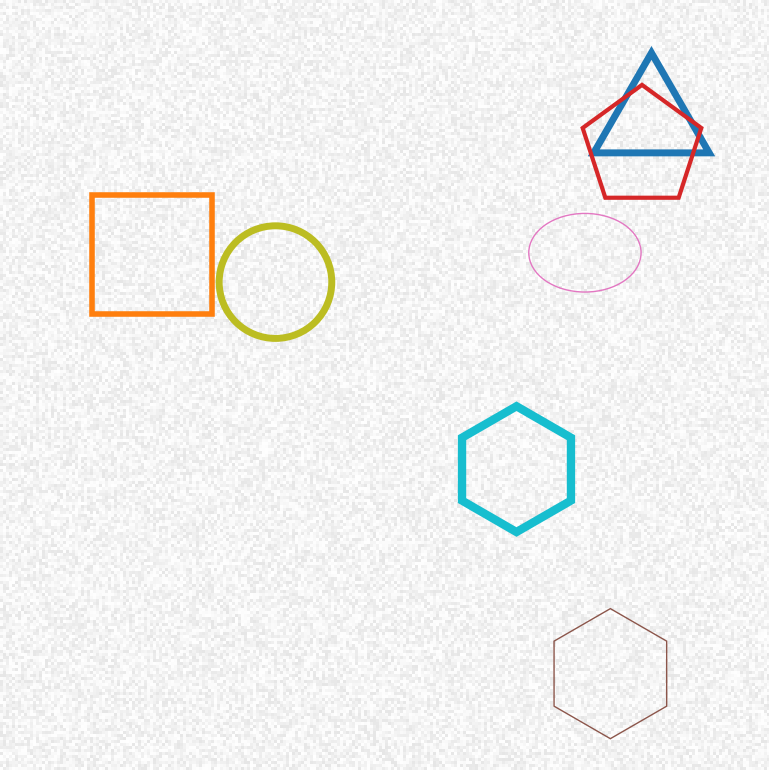[{"shape": "triangle", "thickness": 2.5, "radius": 0.43, "center": [0.846, 0.845]}, {"shape": "square", "thickness": 2, "radius": 0.39, "center": [0.198, 0.669]}, {"shape": "pentagon", "thickness": 1.5, "radius": 0.41, "center": [0.834, 0.809]}, {"shape": "hexagon", "thickness": 0.5, "radius": 0.42, "center": [0.793, 0.125]}, {"shape": "oval", "thickness": 0.5, "radius": 0.36, "center": [0.76, 0.672]}, {"shape": "circle", "thickness": 2.5, "radius": 0.37, "center": [0.358, 0.634]}, {"shape": "hexagon", "thickness": 3, "radius": 0.41, "center": [0.671, 0.391]}]